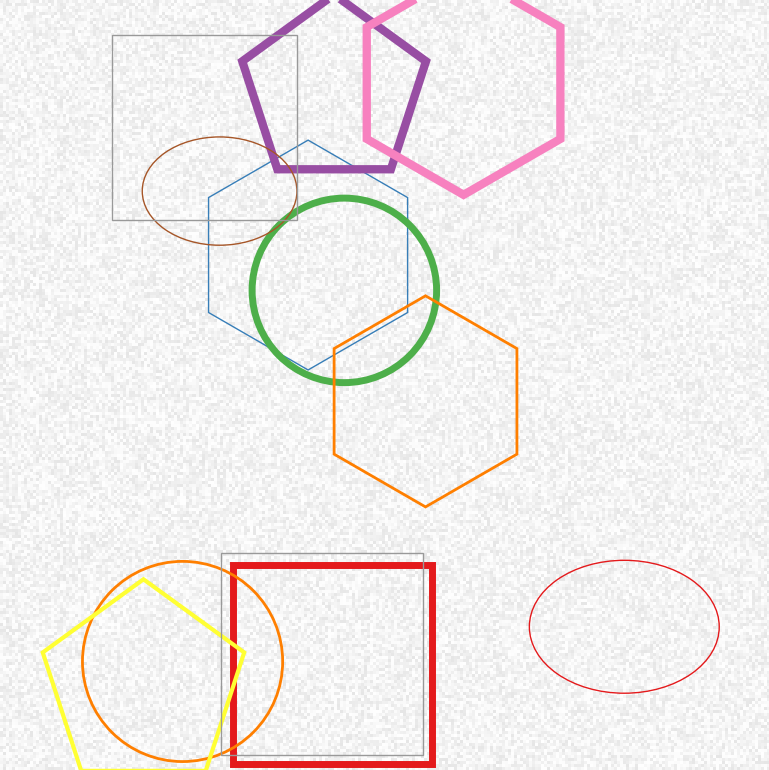[{"shape": "square", "thickness": 2.5, "radius": 0.65, "center": [0.432, 0.137]}, {"shape": "oval", "thickness": 0.5, "radius": 0.62, "center": [0.811, 0.186]}, {"shape": "hexagon", "thickness": 0.5, "radius": 0.75, "center": [0.4, 0.669]}, {"shape": "circle", "thickness": 2.5, "radius": 0.6, "center": [0.447, 0.623]}, {"shape": "pentagon", "thickness": 3, "radius": 0.63, "center": [0.434, 0.882]}, {"shape": "circle", "thickness": 1, "radius": 0.65, "center": [0.237, 0.141]}, {"shape": "hexagon", "thickness": 1, "radius": 0.69, "center": [0.553, 0.479]}, {"shape": "pentagon", "thickness": 1.5, "radius": 0.69, "center": [0.186, 0.11]}, {"shape": "oval", "thickness": 0.5, "radius": 0.5, "center": [0.285, 0.752]}, {"shape": "hexagon", "thickness": 3, "radius": 0.73, "center": [0.602, 0.892]}, {"shape": "square", "thickness": 0.5, "radius": 0.6, "center": [0.265, 0.834]}, {"shape": "square", "thickness": 0.5, "radius": 0.66, "center": [0.418, 0.15]}]